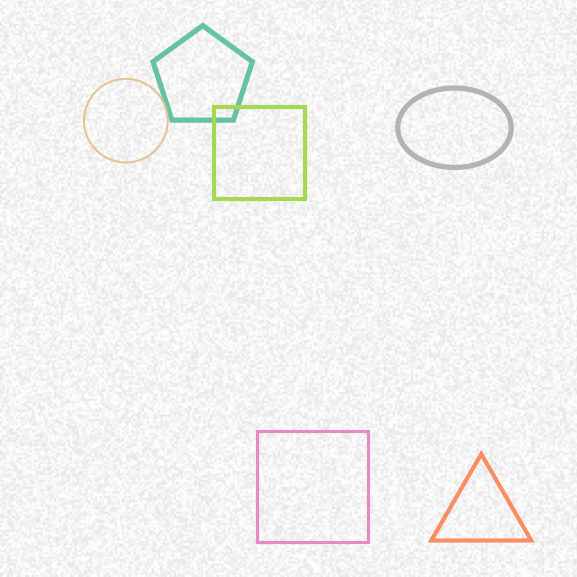[{"shape": "pentagon", "thickness": 2.5, "radius": 0.45, "center": [0.351, 0.864]}, {"shape": "triangle", "thickness": 2, "radius": 0.5, "center": [0.833, 0.113]}, {"shape": "square", "thickness": 1.5, "radius": 0.48, "center": [0.541, 0.156]}, {"shape": "square", "thickness": 2, "radius": 0.4, "center": [0.449, 0.734]}, {"shape": "circle", "thickness": 1, "radius": 0.36, "center": [0.218, 0.79]}, {"shape": "oval", "thickness": 2.5, "radius": 0.49, "center": [0.787, 0.778]}]